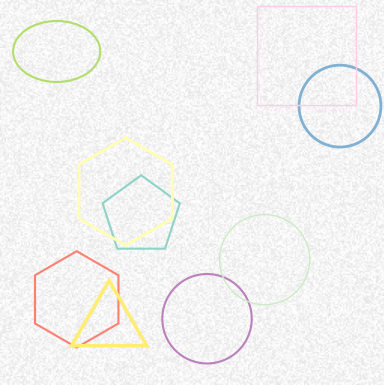[{"shape": "pentagon", "thickness": 1.5, "radius": 0.53, "center": [0.367, 0.439]}, {"shape": "hexagon", "thickness": 2, "radius": 0.7, "center": [0.326, 0.502]}, {"shape": "hexagon", "thickness": 1.5, "radius": 0.63, "center": [0.199, 0.222]}, {"shape": "circle", "thickness": 2, "radius": 0.53, "center": [0.883, 0.724]}, {"shape": "oval", "thickness": 1.5, "radius": 0.57, "center": [0.147, 0.866]}, {"shape": "square", "thickness": 1, "radius": 0.65, "center": [0.797, 0.856]}, {"shape": "circle", "thickness": 1.5, "radius": 0.58, "center": [0.538, 0.172]}, {"shape": "circle", "thickness": 1, "radius": 0.59, "center": [0.687, 0.326]}, {"shape": "triangle", "thickness": 2.5, "radius": 0.56, "center": [0.284, 0.158]}]